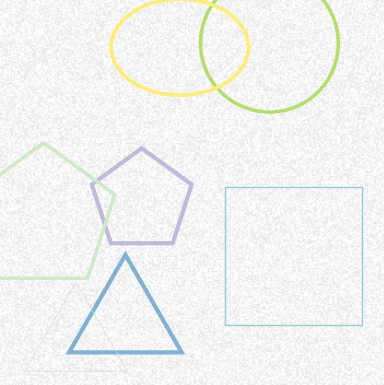[{"shape": "square", "thickness": 1, "radius": 0.89, "center": [0.762, 0.335]}, {"shape": "pentagon", "thickness": 3, "radius": 0.68, "center": [0.368, 0.479]}, {"shape": "triangle", "thickness": 3, "radius": 0.84, "center": [0.326, 0.169]}, {"shape": "circle", "thickness": 2.5, "radius": 0.89, "center": [0.7, 0.888]}, {"shape": "triangle", "thickness": 0.5, "radius": 0.77, "center": [0.198, 0.113]}, {"shape": "pentagon", "thickness": 2.5, "radius": 0.97, "center": [0.114, 0.435]}, {"shape": "oval", "thickness": 2.5, "radius": 0.89, "center": [0.467, 0.878]}]